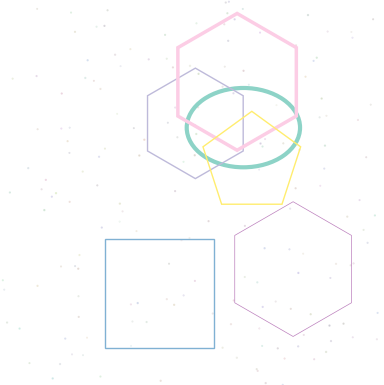[{"shape": "oval", "thickness": 3, "radius": 0.74, "center": [0.632, 0.668]}, {"shape": "hexagon", "thickness": 1, "radius": 0.72, "center": [0.507, 0.68]}, {"shape": "square", "thickness": 1, "radius": 0.71, "center": [0.414, 0.237]}, {"shape": "hexagon", "thickness": 2.5, "radius": 0.89, "center": [0.616, 0.787]}, {"shape": "hexagon", "thickness": 0.5, "radius": 0.88, "center": [0.761, 0.301]}, {"shape": "pentagon", "thickness": 1, "radius": 0.67, "center": [0.654, 0.577]}]